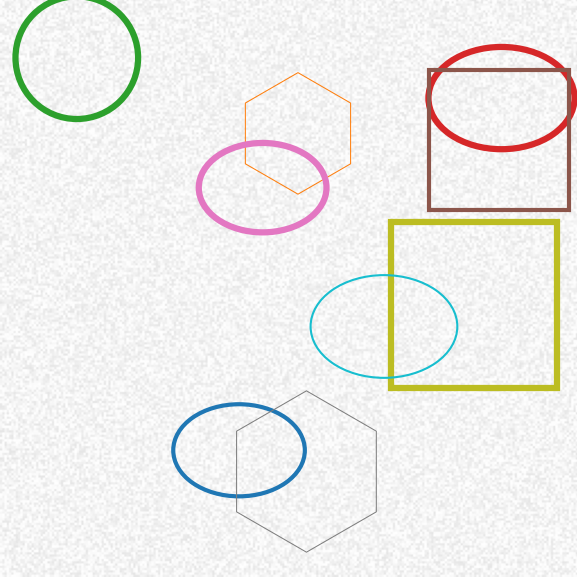[{"shape": "oval", "thickness": 2, "radius": 0.57, "center": [0.414, 0.219]}, {"shape": "hexagon", "thickness": 0.5, "radius": 0.53, "center": [0.516, 0.768]}, {"shape": "circle", "thickness": 3, "radius": 0.53, "center": [0.133, 0.899]}, {"shape": "oval", "thickness": 3, "radius": 0.63, "center": [0.868, 0.829]}, {"shape": "square", "thickness": 2, "radius": 0.61, "center": [0.864, 0.757]}, {"shape": "oval", "thickness": 3, "radius": 0.55, "center": [0.455, 0.674]}, {"shape": "hexagon", "thickness": 0.5, "radius": 0.7, "center": [0.531, 0.183]}, {"shape": "square", "thickness": 3, "radius": 0.72, "center": [0.82, 0.471]}, {"shape": "oval", "thickness": 1, "radius": 0.64, "center": [0.665, 0.434]}]